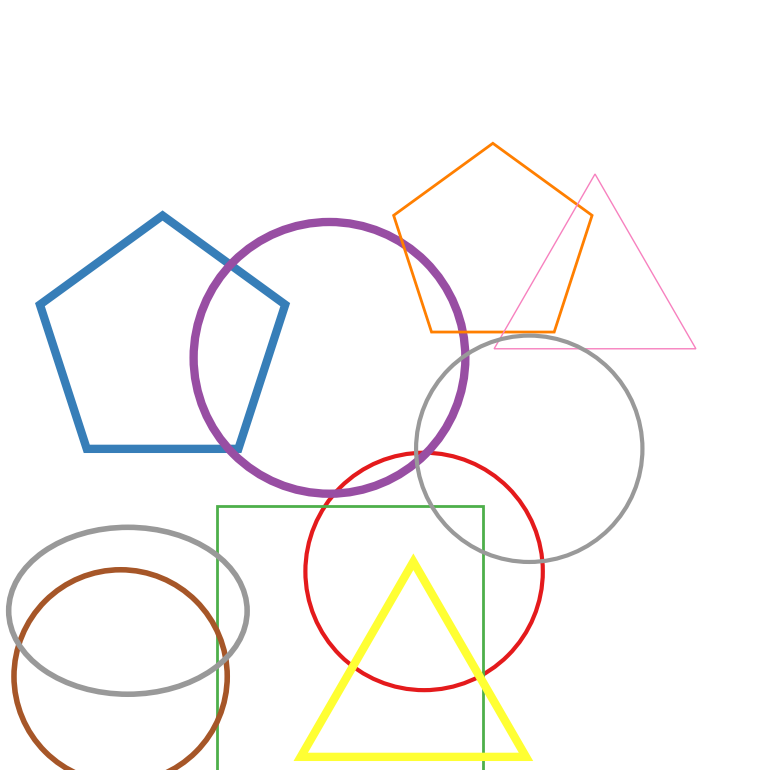[{"shape": "circle", "thickness": 1.5, "radius": 0.77, "center": [0.551, 0.258]}, {"shape": "pentagon", "thickness": 3, "radius": 0.84, "center": [0.211, 0.553]}, {"shape": "square", "thickness": 1, "radius": 0.87, "center": [0.455, 0.17]}, {"shape": "circle", "thickness": 3, "radius": 0.88, "center": [0.428, 0.535]}, {"shape": "pentagon", "thickness": 1, "radius": 0.68, "center": [0.64, 0.678]}, {"shape": "triangle", "thickness": 3, "radius": 0.84, "center": [0.537, 0.102]}, {"shape": "circle", "thickness": 2, "radius": 0.69, "center": [0.157, 0.122]}, {"shape": "triangle", "thickness": 0.5, "radius": 0.76, "center": [0.773, 0.623]}, {"shape": "oval", "thickness": 2, "radius": 0.77, "center": [0.166, 0.207]}, {"shape": "circle", "thickness": 1.5, "radius": 0.73, "center": [0.687, 0.417]}]